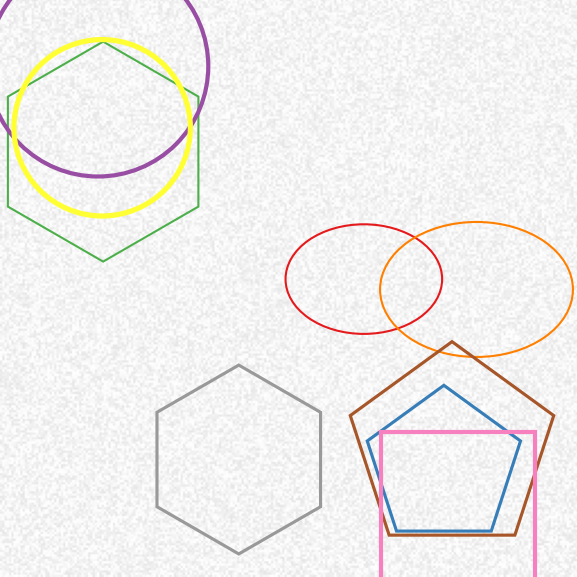[{"shape": "oval", "thickness": 1, "radius": 0.68, "center": [0.63, 0.516]}, {"shape": "pentagon", "thickness": 1.5, "radius": 0.7, "center": [0.769, 0.192]}, {"shape": "hexagon", "thickness": 1, "radius": 0.95, "center": [0.179, 0.737]}, {"shape": "circle", "thickness": 2, "radius": 0.95, "center": [0.17, 0.884]}, {"shape": "oval", "thickness": 1, "radius": 0.83, "center": [0.825, 0.498]}, {"shape": "circle", "thickness": 2.5, "radius": 0.76, "center": [0.177, 0.778]}, {"shape": "pentagon", "thickness": 1.5, "radius": 0.93, "center": [0.783, 0.222]}, {"shape": "square", "thickness": 2, "radius": 0.67, "center": [0.793, 0.117]}, {"shape": "hexagon", "thickness": 1.5, "radius": 0.82, "center": [0.413, 0.203]}]